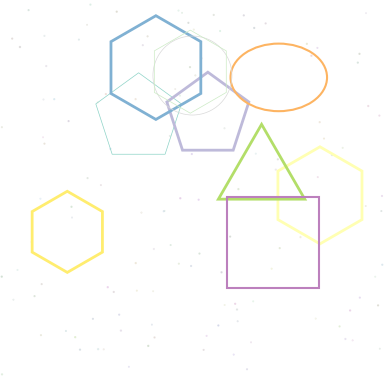[{"shape": "pentagon", "thickness": 0.5, "radius": 0.58, "center": [0.36, 0.694]}, {"shape": "hexagon", "thickness": 2, "radius": 0.63, "center": [0.831, 0.493]}, {"shape": "pentagon", "thickness": 2, "radius": 0.56, "center": [0.54, 0.701]}, {"shape": "hexagon", "thickness": 2, "radius": 0.67, "center": [0.405, 0.824]}, {"shape": "oval", "thickness": 1.5, "radius": 0.63, "center": [0.724, 0.799]}, {"shape": "triangle", "thickness": 2, "radius": 0.65, "center": [0.679, 0.547]}, {"shape": "circle", "thickness": 0.5, "radius": 0.51, "center": [0.5, 0.804]}, {"shape": "square", "thickness": 1.5, "radius": 0.59, "center": [0.709, 0.37]}, {"shape": "hexagon", "thickness": 0.5, "radius": 0.54, "center": [0.494, 0.814]}, {"shape": "hexagon", "thickness": 2, "radius": 0.53, "center": [0.175, 0.398]}]